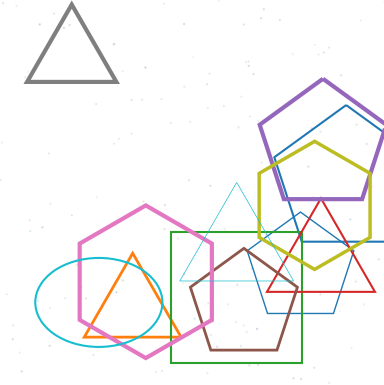[{"shape": "pentagon", "thickness": 1, "radius": 0.73, "center": [0.781, 0.304]}, {"shape": "pentagon", "thickness": 1.5, "radius": 0.98, "center": [0.899, 0.531]}, {"shape": "triangle", "thickness": 2, "radius": 0.73, "center": [0.345, 0.197]}, {"shape": "square", "thickness": 1.5, "radius": 0.85, "center": [0.615, 0.227]}, {"shape": "triangle", "thickness": 1.5, "radius": 0.81, "center": [0.834, 0.323]}, {"shape": "pentagon", "thickness": 3, "radius": 0.86, "center": [0.839, 0.623]}, {"shape": "pentagon", "thickness": 2, "radius": 0.73, "center": [0.634, 0.209]}, {"shape": "hexagon", "thickness": 3, "radius": 0.99, "center": [0.379, 0.268]}, {"shape": "triangle", "thickness": 3, "radius": 0.67, "center": [0.186, 0.854]}, {"shape": "hexagon", "thickness": 2.5, "radius": 0.83, "center": [0.817, 0.467]}, {"shape": "triangle", "thickness": 0.5, "radius": 0.85, "center": [0.615, 0.356]}, {"shape": "oval", "thickness": 1.5, "radius": 0.83, "center": [0.257, 0.214]}]